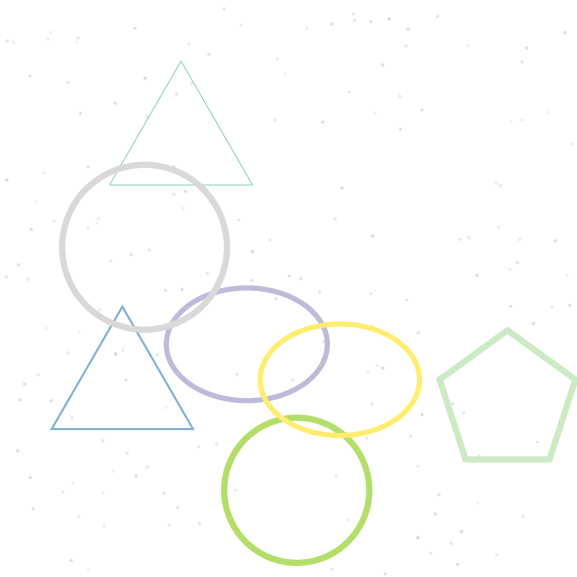[{"shape": "triangle", "thickness": 0.5, "radius": 0.72, "center": [0.313, 0.75]}, {"shape": "oval", "thickness": 2.5, "radius": 0.7, "center": [0.427, 0.403]}, {"shape": "triangle", "thickness": 1, "radius": 0.71, "center": [0.212, 0.327]}, {"shape": "circle", "thickness": 3, "radius": 0.63, "center": [0.514, 0.15]}, {"shape": "circle", "thickness": 3, "radius": 0.71, "center": [0.25, 0.571]}, {"shape": "pentagon", "thickness": 3, "radius": 0.62, "center": [0.879, 0.304]}, {"shape": "oval", "thickness": 2.5, "radius": 0.69, "center": [0.589, 0.342]}]